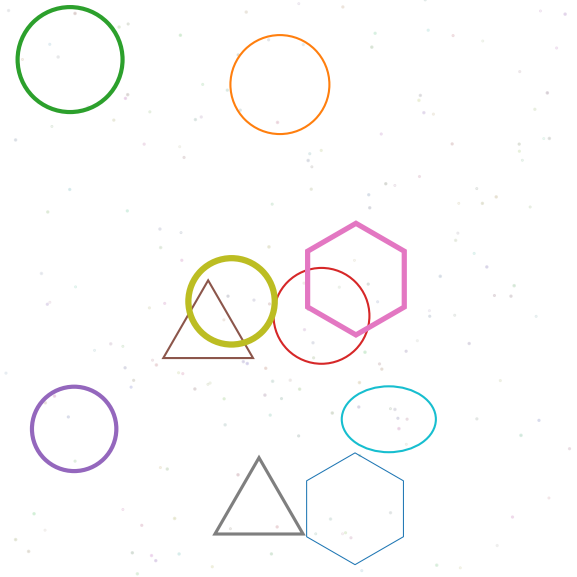[{"shape": "hexagon", "thickness": 0.5, "radius": 0.48, "center": [0.615, 0.118]}, {"shape": "circle", "thickness": 1, "radius": 0.43, "center": [0.485, 0.853]}, {"shape": "circle", "thickness": 2, "radius": 0.45, "center": [0.121, 0.896]}, {"shape": "circle", "thickness": 1, "radius": 0.41, "center": [0.557, 0.452]}, {"shape": "circle", "thickness": 2, "radius": 0.37, "center": [0.128, 0.256]}, {"shape": "triangle", "thickness": 1, "radius": 0.45, "center": [0.36, 0.424]}, {"shape": "hexagon", "thickness": 2.5, "radius": 0.48, "center": [0.616, 0.516]}, {"shape": "triangle", "thickness": 1.5, "radius": 0.44, "center": [0.448, 0.118]}, {"shape": "circle", "thickness": 3, "radius": 0.37, "center": [0.401, 0.477]}, {"shape": "oval", "thickness": 1, "radius": 0.41, "center": [0.673, 0.273]}]